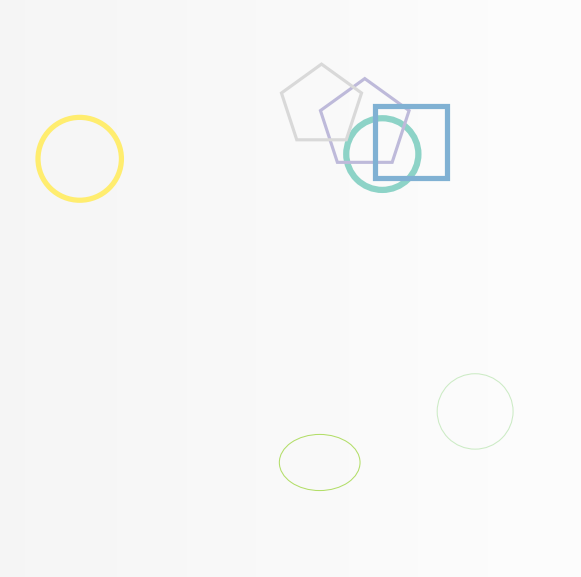[{"shape": "circle", "thickness": 3, "radius": 0.31, "center": [0.658, 0.732]}, {"shape": "pentagon", "thickness": 1.5, "radius": 0.4, "center": [0.628, 0.783]}, {"shape": "square", "thickness": 2.5, "radius": 0.31, "center": [0.707, 0.753]}, {"shape": "oval", "thickness": 0.5, "radius": 0.35, "center": [0.55, 0.198]}, {"shape": "pentagon", "thickness": 1.5, "radius": 0.36, "center": [0.553, 0.816]}, {"shape": "circle", "thickness": 0.5, "radius": 0.33, "center": [0.817, 0.287]}, {"shape": "circle", "thickness": 2.5, "radius": 0.36, "center": [0.137, 0.724]}]